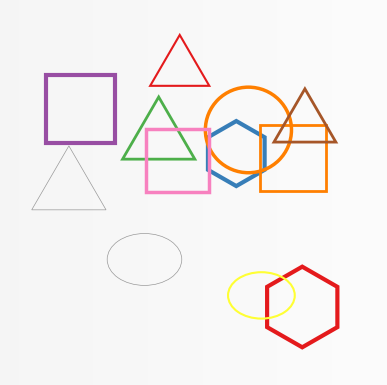[{"shape": "triangle", "thickness": 1.5, "radius": 0.44, "center": [0.464, 0.821]}, {"shape": "hexagon", "thickness": 3, "radius": 0.52, "center": [0.78, 0.203]}, {"shape": "hexagon", "thickness": 3, "radius": 0.42, "center": [0.61, 0.601]}, {"shape": "triangle", "thickness": 2, "radius": 0.54, "center": [0.41, 0.64]}, {"shape": "square", "thickness": 3, "radius": 0.44, "center": [0.207, 0.717]}, {"shape": "circle", "thickness": 2.5, "radius": 0.56, "center": [0.641, 0.662]}, {"shape": "square", "thickness": 2, "radius": 0.43, "center": [0.756, 0.589]}, {"shape": "oval", "thickness": 1.5, "radius": 0.43, "center": [0.675, 0.233]}, {"shape": "triangle", "thickness": 2, "radius": 0.46, "center": [0.787, 0.677]}, {"shape": "square", "thickness": 2.5, "radius": 0.41, "center": [0.457, 0.583]}, {"shape": "triangle", "thickness": 0.5, "radius": 0.55, "center": [0.178, 0.51]}, {"shape": "oval", "thickness": 0.5, "radius": 0.48, "center": [0.373, 0.326]}]